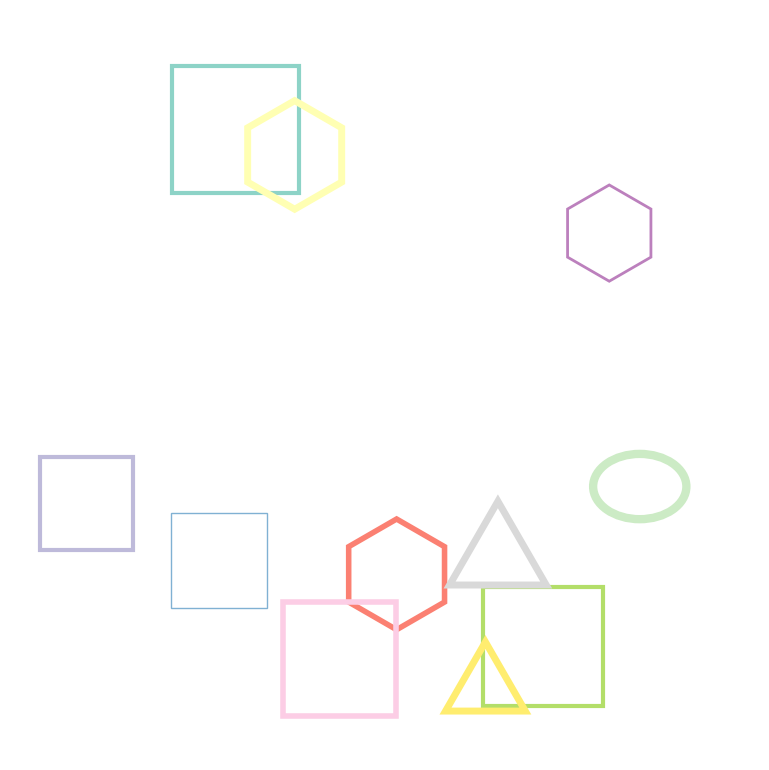[{"shape": "square", "thickness": 1.5, "radius": 0.41, "center": [0.305, 0.832]}, {"shape": "hexagon", "thickness": 2.5, "radius": 0.35, "center": [0.383, 0.799]}, {"shape": "square", "thickness": 1.5, "radius": 0.3, "center": [0.112, 0.346]}, {"shape": "hexagon", "thickness": 2, "radius": 0.36, "center": [0.515, 0.254]}, {"shape": "square", "thickness": 0.5, "radius": 0.31, "center": [0.285, 0.272]}, {"shape": "square", "thickness": 1.5, "radius": 0.39, "center": [0.705, 0.16]}, {"shape": "square", "thickness": 2, "radius": 0.37, "center": [0.441, 0.144]}, {"shape": "triangle", "thickness": 2.5, "radius": 0.36, "center": [0.647, 0.276]}, {"shape": "hexagon", "thickness": 1, "radius": 0.31, "center": [0.791, 0.697]}, {"shape": "oval", "thickness": 3, "radius": 0.3, "center": [0.831, 0.368]}, {"shape": "triangle", "thickness": 2.5, "radius": 0.3, "center": [0.63, 0.106]}]